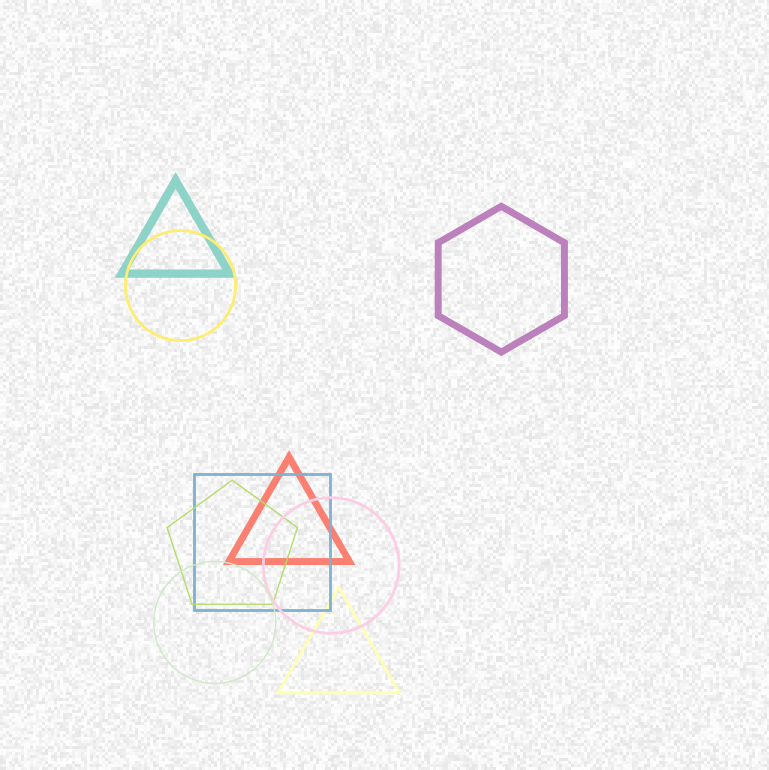[{"shape": "triangle", "thickness": 3, "radius": 0.4, "center": [0.228, 0.685]}, {"shape": "triangle", "thickness": 1, "radius": 0.46, "center": [0.44, 0.146]}, {"shape": "triangle", "thickness": 2.5, "radius": 0.45, "center": [0.375, 0.316]}, {"shape": "square", "thickness": 1, "radius": 0.44, "center": [0.34, 0.296]}, {"shape": "pentagon", "thickness": 0.5, "radius": 0.45, "center": [0.302, 0.287]}, {"shape": "circle", "thickness": 1, "radius": 0.44, "center": [0.43, 0.266]}, {"shape": "hexagon", "thickness": 2.5, "radius": 0.47, "center": [0.651, 0.637]}, {"shape": "circle", "thickness": 0.5, "radius": 0.4, "center": [0.279, 0.192]}, {"shape": "circle", "thickness": 1, "radius": 0.36, "center": [0.234, 0.629]}]